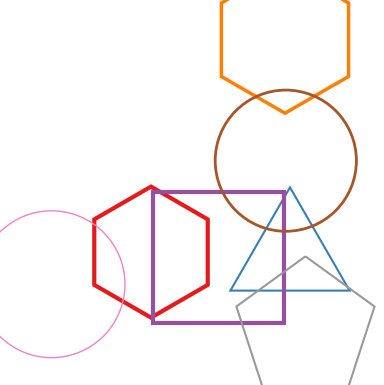[{"shape": "hexagon", "thickness": 3, "radius": 0.85, "center": [0.392, 0.345]}, {"shape": "triangle", "thickness": 1.5, "radius": 0.89, "center": [0.753, 0.335]}, {"shape": "square", "thickness": 3, "radius": 0.85, "center": [0.567, 0.332]}, {"shape": "hexagon", "thickness": 2.5, "radius": 0.95, "center": [0.74, 0.897]}, {"shape": "circle", "thickness": 2, "radius": 0.92, "center": [0.742, 0.583]}, {"shape": "circle", "thickness": 1, "radius": 0.95, "center": [0.134, 0.262]}, {"shape": "pentagon", "thickness": 1.5, "radius": 0.94, "center": [0.793, 0.146]}]